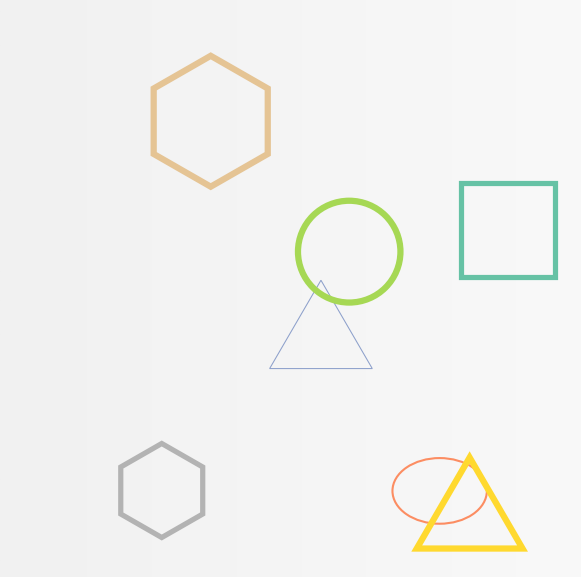[{"shape": "square", "thickness": 2.5, "radius": 0.4, "center": [0.874, 0.601]}, {"shape": "oval", "thickness": 1, "radius": 0.41, "center": [0.756, 0.149]}, {"shape": "triangle", "thickness": 0.5, "radius": 0.51, "center": [0.552, 0.412]}, {"shape": "circle", "thickness": 3, "radius": 0.44, "center": [0.601, 0.563]}, {"shape": "triangle", "thickness": 3, "radius": 0.53, "center": [0.808, 0.102]}, {"shape": "hexagon", "thickness": 3, "radius": 0.57, "center": [0.363, 0.789]}, {"shape": "hexagon", "thickness": 2.5, "radius": 0.41, "center": [0.278, 0.15]}]